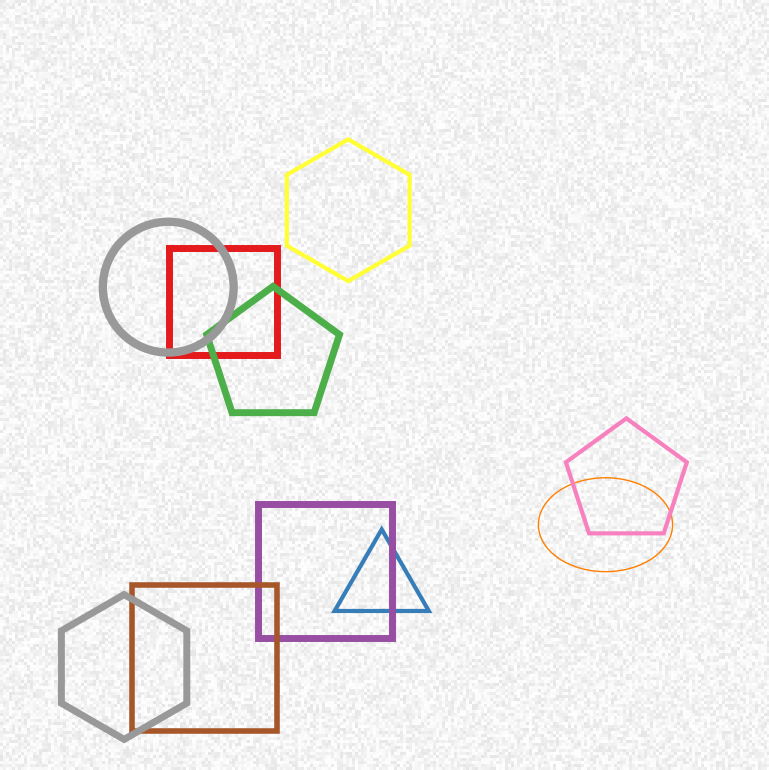[{"shape": "square", "thickness": 2.5, "radius": 0.35, "center": [0.29, 0.609]}, {"shape": "triangle", "thickness": 1.5, "radius": 0.35, "center": [0.496, 0.242]}, {"shape": "pentagon", "thickness": 2.5, "radius": 0.45, "center": [0.355, 0.537]}, {"shape": "square", "thickness": 2.5, "radius": 0.43, "center": [0.422, 0.259]}, {"shape": "oval", "thickness": 0.5, "radius": 0.44, "center": [0.786, 0.319]}, {"shape": "hexagon", "thickness": 1.5, "radius": 0.46, "center": [0.452, 0.727]}, {"shape": "square", "thickness": 2, "radius": 0.47, "center": [0.266, 0.146]}, {"shape": "pentagon", "thickness": 1.5, "radius": 0.41, "center": [0.813, 0.374]}, {"shape": "circle", "thickness": 3, "radius": 0.42, "center": [0.219, 0.627]}, {"shape": "hexagon", "thickness": 2.5, "radius": 0.47, "center": [0.161, 0.134]}]